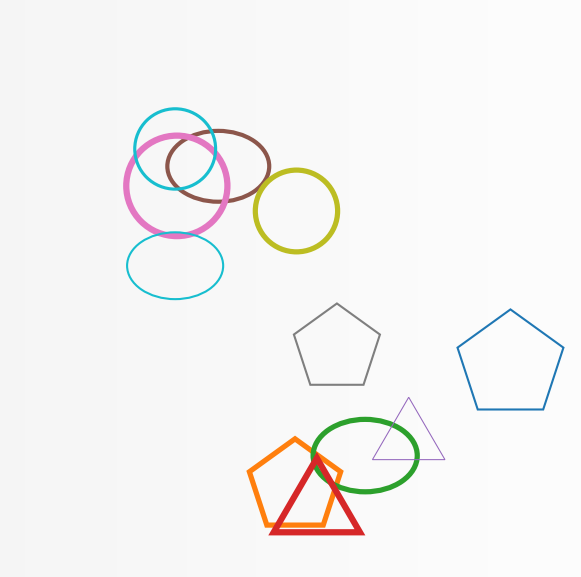[{"shape": "pentagon", "thickness": 1, "radius": 0.48, "center": [0.878, 0.368]}, {"shape": "pentagon", "thickness": 2.5, "radius": 0.41, "center": [0.508, 0.157]}, {"shape": "oval", "thickness": 2.5, "radius": 0.45, "center": [0.628, 0.21]}, {"shape": "triangle", "thickness": 3, "radius": 0.43, "center": [0.545, 0.12]}, {"shape": "triangle", "thickness": 0.5, "radius": 0.36, "center": [0.703, 0.239]}, {"shape": "oval", "thickness": 2, "radius": 0.44, "center": [0.376, 0.711]}, {"shape": "circle", "thickness": 3, "radius": 0.44, "center": [0.304, 0.677]}, {"shape": "pentagon", "thickness": 1, "radius": 0.39, "center": [0.58, 0.396]}, {"shape": "circle", "thickness": 2.5, "radius": 0.35, "center": [0.51, 0.634]}, {"shape": "oval", "thickness": 1, "radius": 0.41, "center": [0.301, 0.539]}, {"shape": "circle", "thickness": 1.5, "radius": 0.35, "center": [0.301, 0.741]}]